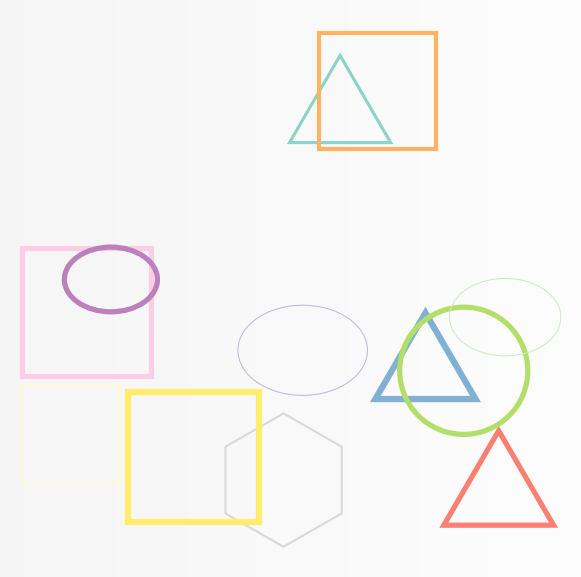[{"shape": "triangle", "thickness": 1.5, "radius": 0.5, "center": [0.585, 0.802]}, {"shape": "square", "thickness": 0.5, "radius": 0.42, "center": [0.121, 0.249]}, {"shape": "oval", "thickness": 0.5, "radius": 0.56, "center": [0.521, 0.393]}, {"shape": "triangle", "thickness": 2.5, "radius": 0.55, "center": [0.858, 0.144]}, {"shape": "triangle", "thickness": 3, "radius": 0.5, "center": [0.732, 0.358]}, {"shape": "square", "thickness": 2, "radius": 0.5, "center": [0.65, 0.842]}, {"shape": "circle", "thickness": 2.5, "radius": 0.55, "center": [0.798, 0.357]}, {"shape": "square", "thickness": 2.5, "radius": 0.56, "center": [0.149, 0.459]}, {"shape": "hexagon", "thickness": 1, "radius": 0.58, "center": [0.488, 0.168]}, {"shape": "oval", "thickness": 2.5, "radius": 0.4, "center": [0.191, 0.515]}, {"shape": "oval", "thickness": 0.5, "radius": 0.48, "center": [0.869, 0.45]}, {"shape": "square", "thickness": 3, "radius": 0.56, "center": [0.333, 0.209]}]